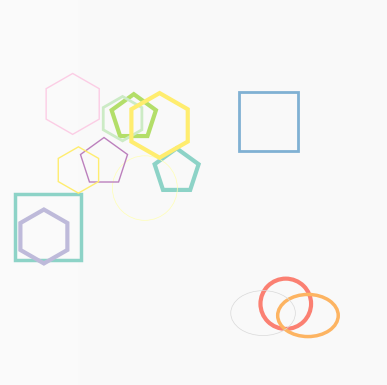[{"shape": "square", "thickness": 2.5, "radius": 0.43, "center": [0.124, 0.411]}, {"shape": "pentagon", "thickness": 3, "radius": 0.3, "center": [0.456, 0.555]}, {"shape": "circle", "thickness": 0.5, "radius": 0.42, "center": [0.374, 0.512]}, {"shape": "hexagon", "thickness": 3, "radius": 0.35, "center": [0.113, 0.386]}, {"shape": "circle", "thickness": 3, "radius": 0.33, "center": [0.737, 0.211]}, {"shape": "square", "thickness": 2, "radius": 0.38, "center": [0.693, 0.685]}, {"shape": "oval", "thickness": 2.5, "radius": 0.39, "center": [0.795, 0.18]}, {"shape": "pentagon", "thickness": 3, "radius": 0.3, "center": [0.345, 0.695]}, {"shape": "hexagon", "thickness": 1, "radius": 0.4, "center": [0.188, 0.73]}, {"shape": "oval", "thickness": 0.5, "radius": 0.42, "center": [0.679, 0.187]}, {"shape": "pentagon", "thickness": 1, "radius": 0.32, "center": [0.268, 0.579]}, {"shape": "hexagon", "thickness": 2, "radius": 0.29, "center": [0.316, 0.692]}, {"shape": "hexagon", "thickness": 3, "radius": 0.42, "center": [0.412, 0.674]}, {"shape": "hexagon", "thickness": 1, "radius": 0.3, "center": [0.202, 0.558]}]